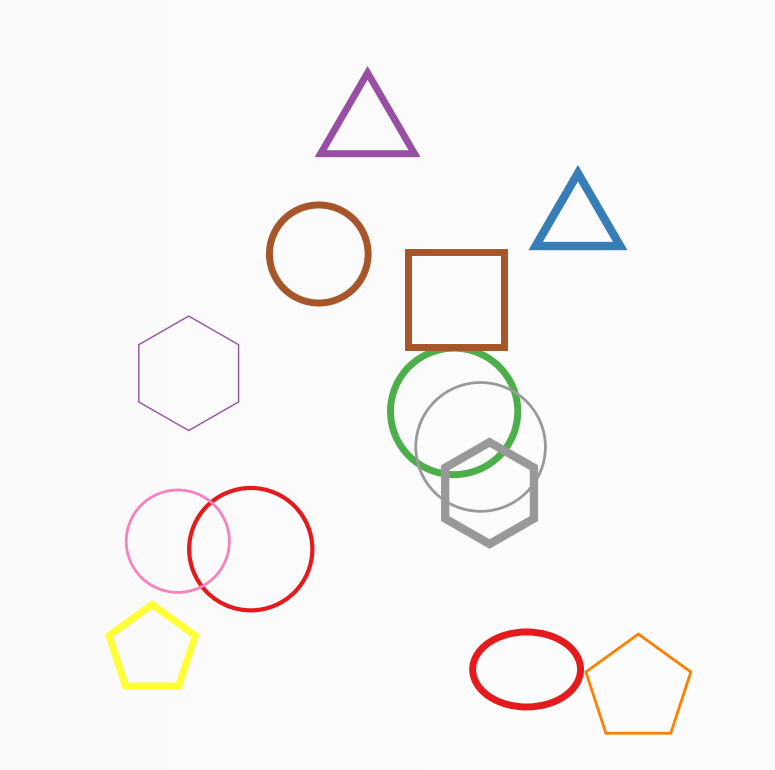[{"shape": "oval", "thickness": 2.5, "radius": 0.35, "center": [0.68, 0.131]}, {"shape": "circle", "thickness": 1.5, "radius": 0.4, "center": [0.324, 0.287]}, {"shape": "triangle", "thickness": 3, "radius": 0.32, "center": [0.746, 0.712]}, {"shape": "circle", "thickness": 2.5, "radius": 0.41, "center": [0.586, 0.466]}, {"shape": "hexagon", "thickness": 0.5, "radius": 0.37, "center": [0.243, 0.515]}, {"shape": "triangle", "thickness": 2.5, "radius": 0.35, "center": [0.474, 0.835]}, {"shape": "pentagon", "thickness": 1, "radius": 0.36, "center": [0.824, 0.105]}, {"shape": "pentagon", "thickness": 2.5, "radius": 0.29, "center": [0.196, 0.156]}, {"shape": "square", "thickness": 2.5, "radius": 0.31, "center": [0.588, 0.611]}, {"shape": "circle", "thickness": 2.5, "radius": 0.32, "center": [0.411, 0.67]}, {"shape": "circle", "thickness": 1, "radius": 0.33, "center": [0.229, 0.297]}, {"shape": "circle", "thickness": 1, "radius": 0.42, "center": [0.62, 0.42]}, {"shape": "hexagon", "thickness": 3, "radius": 0.33, "center": [0.632, 0.36]}]